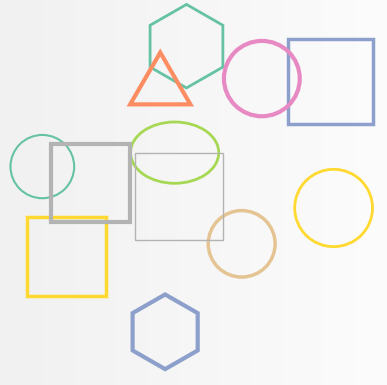[{"shape": "circle", "thickness": 1.5, "radius": 0.41, "center": [0.109, 0.567]}, {"shape": "hexagon", "thickness": 2, "radius": 0.54, "center": [0.481, 0.88]}, {"shape": "triangle", "thickness": 3, "radius": 0.45, "center": [0.414, 0.774]}, {"shape": "square", "thickness": 2.5, "radius": 0.55, "center": [0.852, 0.788]}, {"shape": "hexagon", "thickness": 3, "radius": 0.48, "center": [0.426, 0.138]}, {"shape": "circle", "thickness": 3, "radius": 0.49, "center": [0.676, 0.796]}, {"shape": "oval", "thickness": 2, "radius": 0.57, "center": [0.451, 0.604]}, {"shape": "square", "thickness": 2.5, "radius": 0.51, "center": [0.172, 0.333]}, {"shape": "circle", "thickness": 2, "radius": 0.5, "center": [0.861, 0.46]}, {"shape": "circle", "thickness": 2.5, "radius": 0.43, "center": [0.624, 0.367]}, {"shape": "square", "thickness": 1, "radius": 0.57, "center": [0.463, 0.49]}, {"shape": "square", "thickness": 3, "radius": 0.51, "center": [0.234, 0.524]}]